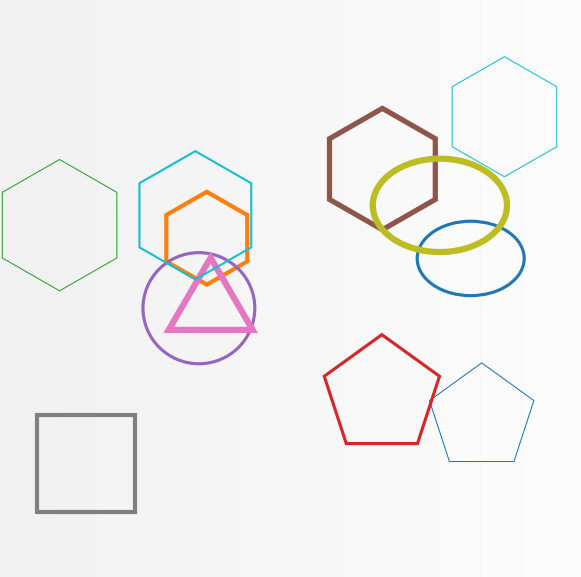[{"shape": "pentagon", "thickness": 0.5, "radius": 0.47, "center": [0.829, 0.276]}, {"shape": "oval", "thickness": 1.5, "radius": 0.46, "center": [0.81, 0.552]}, {"shape": "hexagon", "thickness": 2, "radius": 0.4, "center": [0.356, 0.587]}, {"shape": "hexagon", "thickness": 0.5, "radius": 0.57, "center": [0.102, 0.609]}, {"shape": "pentagon", "thickness": 1.5, "radius": 0.52, "center": [0.657, 0.315]}, {"shape": "circle", "thickness": 1.5, "radius": 0.48, "center": [0.342, 0.465]}, {"shape": "hexagon", "thickness": 2.5, "radius": 0.53, "center": [0.658, 0.706]}, {"shape": "triangle", "thickness": 3, "radius": 0.42, "center": [0.362, 0.47]}, {"shape": "square", "thickness": 2, "radius": 0.42, "center": [0.148, 0.197]}, {"shape": "oval", "thickness": 3, "radius": 0.58, "center": [0.757, 0.644]}, {"shape": "hexagon", "thickness": 0.5, "radius": 0.52, "center": [0.868, 0.797]}, {"shape": "hexagon", "thickness": 1, "radius": 0.56, "center": [0.336, 0.626]}]